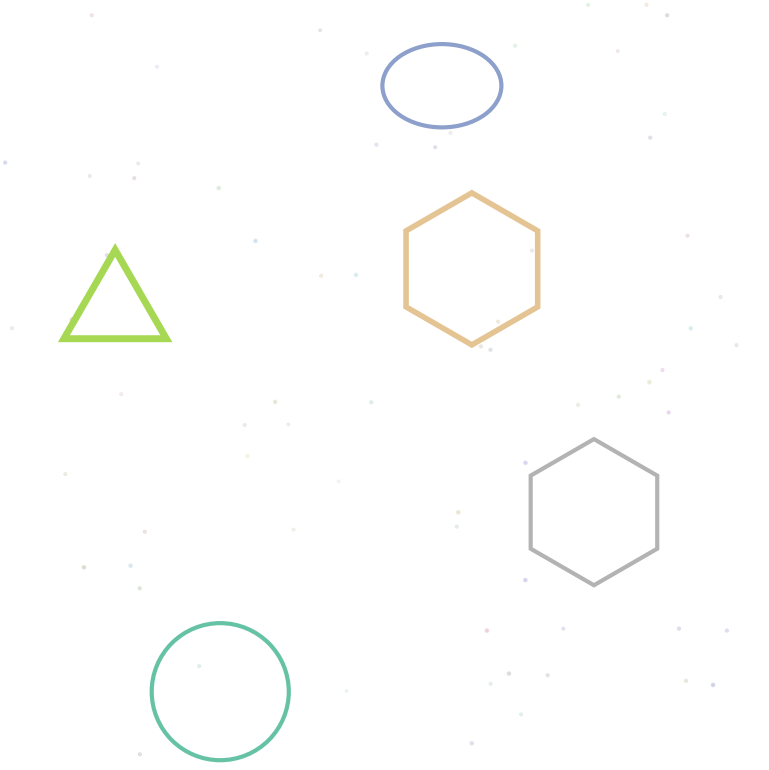[{"shape": "circle", "thickness": 1.5, "radius": 0.45, "center": [0.286, 0.102]}, {"shape": "oval", "thickness": 1.5, "radius": 0.39, "center": [0.574, 0.889]}, {"shape": "triangle", "thickness": 2.5, "radius": 0.38, "center": [0.15, 0.599]}, {"shape": "hexagon", "thickness": 2, "radius": 0.49, "center": [0.613, 0.651]}, {"shape": "hexagon", "thickness": 1.5, "radius": 0.47, "center": [0.771, 0.335]}]